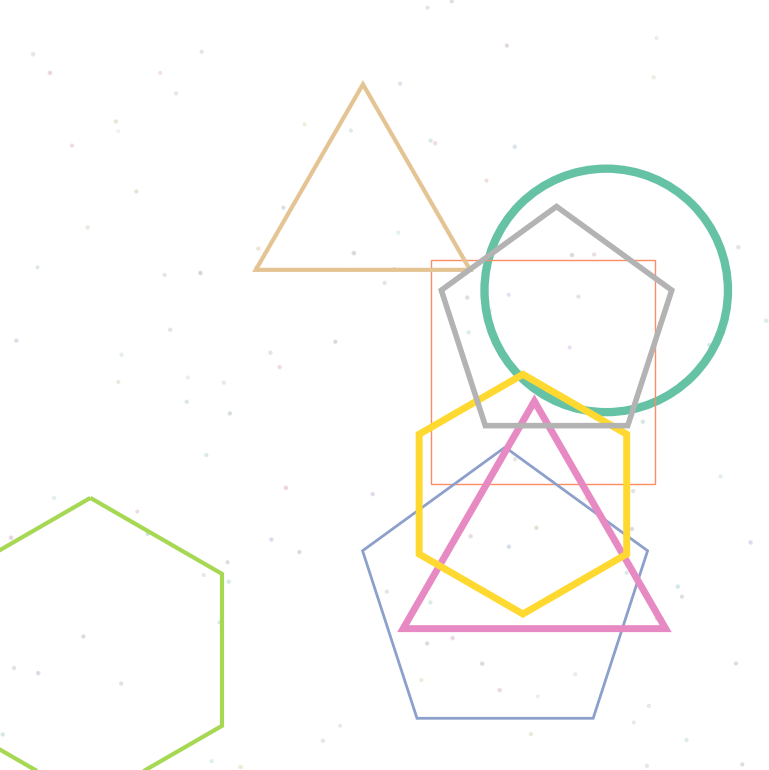[{"shape": "circle", "thickness": 3, "radius": 0.79, "center": [0.787, 0.623]}, {"shape": "square", "thickness": 0.5, "radius": 0.73, "center": [0.705, 0.517]}, {"shape": "pentagon", "thickness": 1, "radius": 0.97, "center": [0.656, 0.225]}, {"shape": "triangle", "thickness": 2.5, "radius": 0.98, "center": [0.694, 0.282]}, {"shape": "hexagon", "thickness": 1.5, "radius": 0.99, "center": [0.117, 0.156]}, {"shape": "hexagon", "thickness": 2.5, "radius": 0.78, "center": [0.679, 0.358]}, {"shape": "triangle", "thickness": 1.5, "radius": 0.8, "center": [0.471, 0.73]}, {"shape": "pentagon", "thickness": 2, "radius": 0.79, "center": [0.723, 0.574]}]